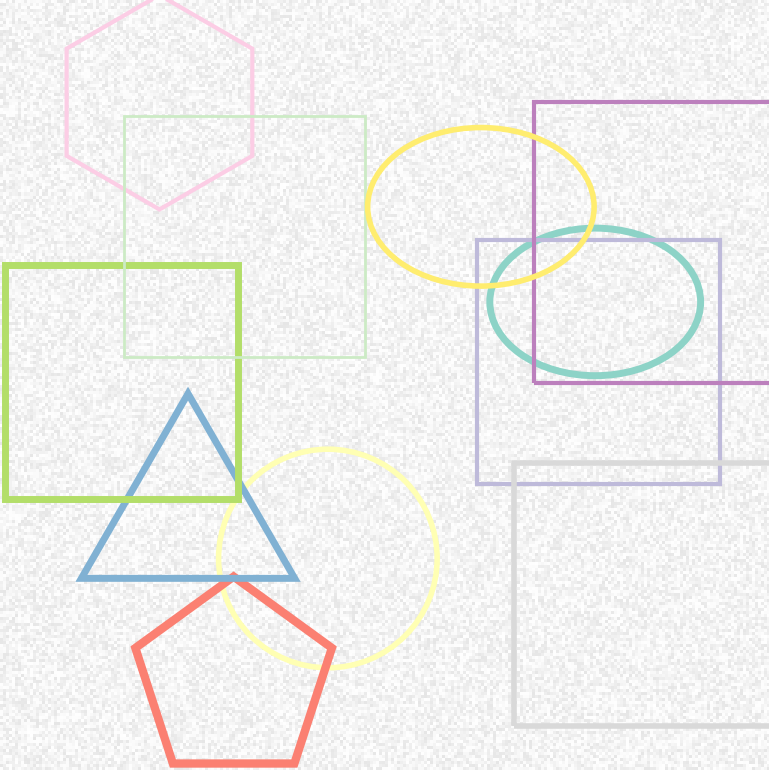[{"shape": "oval", "thickness": 2.5, "radius": 0.68, "center": [0.773, 0.608]}, {"shape": "circle", "thickness": 2, "radius": 0.71, "center": [0.426, 0.275]}, {"shape": "square", "thickness": 1.5, "radius": 0.79, "center": [0.777, 0.53]}, {"shape": "pentagon", "thickness": 3, "radius": 0.67, "center": [0.303, 0.117]}, {"shape": "triangle", "thickness": 2.5, "radius": 0.8, "center": [0.244, 0.329]}, {"shape": "square", "thickness": 2.5, "radius": 0.76, "center": [0.158, 0.504]}, {"shape": "hexagon", "thickness": 1.5, "radius": 0.7, "center": [0.207, 0.867]}, {"shape": "square", "thickness": 2, "radius": 0.86, "center": [0.839, 0.228]}, {"shape": "square", "thickness": 1.5, "radius": 0.91, "center": [0.876, 0.685]}, {"shape": "square", "thickness": 1, "radius": 0.78, "center": [0.318, 0.693]}, {"shape": "oval", "thickness": 2, "radius": 0.74, "center": [0.625, 0.731]}]